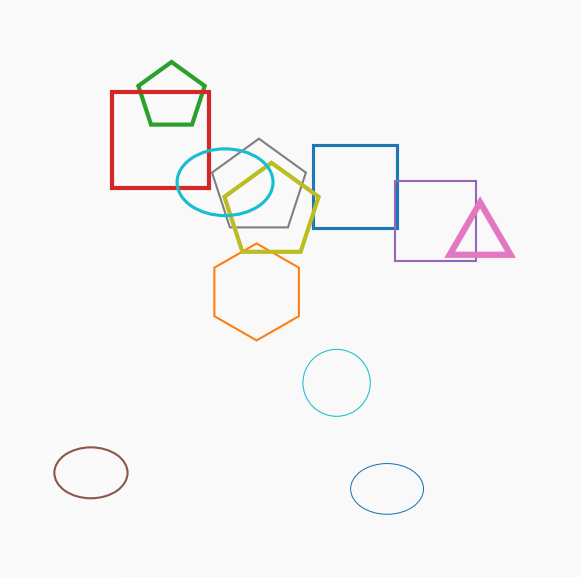[{"shape": "square", "thickness": 1.5, "radius": 0.36, "center": [0.611, 0.676]}, {"shape": "oval", "thickness": 0.5, "radius": 0.31, "center": [0.666, 0.153]}, {"shape": "hexagon", "thickness": 1, "radius": 0.42, "center": [0.442, 0.494]}, {"shape": "pentagon", "thickness": 2, "radius": 0.3, "center": [0.295, 0.832]}, {"shape": "square", "thickness": 2, "radius": 0.42, "center": [0.276, 0.757]}, {"shape": "square", "thickness": 1, "radius": 0.35, "center": [0.749, 0.617]}, {"shape": "oval", "thickness": 1, "radius": 0.31, "center": [0.156, 0.18]}, {"shape": "triangle", "thickness": 3, "radius": 0.3, "center": [0.826, 0.588]}, {"shape": "pentagon", "thickness": 1, "radius": 0.42, "center": [0.445, 0.674]}, {"shape": "pentagon", "thickness": 2, "radius": 0.43, "center": [0.467, 0.632]}, {"shape": "circle", "thickness": 0.5, "radius": 0.29, "center": [0.579, 0.336]}, {"shape": "oval", "thickness": 1.5, "radius": 0.41, "center": [0.387, 0.684]}]